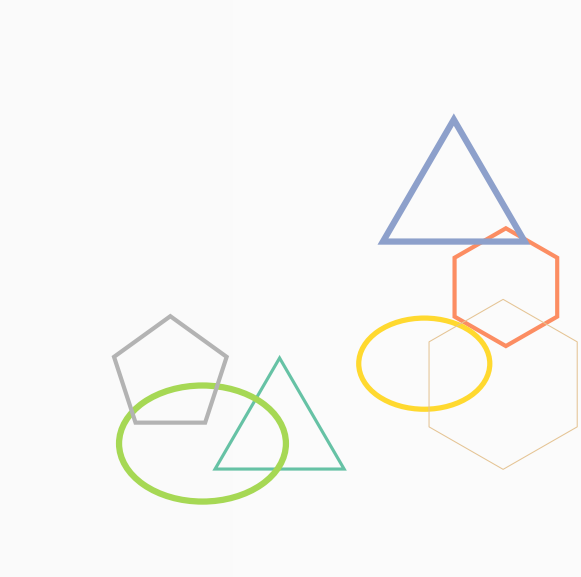[{"shape": "triangle", "thickness": 1.5, "radius": 0.64, "center": [0.481, 0.251]}, {"shape": "hexagon", "thickness": 2, "radius": 0.51, "center": [0.87, 0.502]}, {"shape": "triangle", "thickness": 3, "radius": 0.7, "center": [0.781, 0.651]}, {"shape": "oval", "thickness": 3, "radius": 0.72, "center": [0.348, 0.231]}, {"shape": "oval", "thickness": 2.5, "radius": 0.56, "center": [0.73, 0.369]}, {"shape": "hexagon", "thickness": 0.5, "radius": 0.74, "center": [0.866, 0.334]}, {"shape": "pentagon", "thickness": 2, "radius": 0.51, "center": [0.293, 0.35]}]